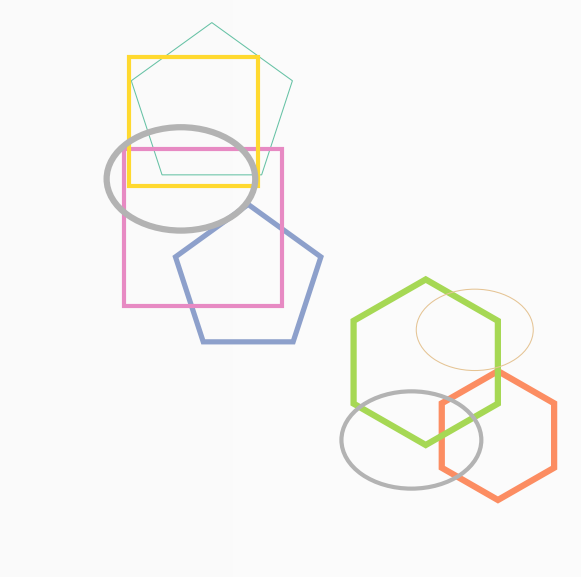[{"shape": "pentagon", "thickness": 0.5, "radius": 0.73, "center": [0.364, 0.814]}, {"shape": "hexagon", "thickness": 3, "radius": 0.56, "center": [0.857, 0.245]}, {"shape": "pentagon", "thickness": 2.5, "radius": 0.66, "center": [0.427, 0.514]}, {"shape": "square", "thickness": 2, "radius": 0.68, "center": [0.349, 0.605]}, {"shape": "hexagon", "thickness": 3, "radius": 0.72, "center": [0.732, 0.372]}, {"shape": "square", "thickness": 2, "radius": 0.56, "center": [0.334, 0.789]}, {"shape": "oval", "thickness": 0.5, "radius": 0.5, "center": [0.817, 0.428]}, {"shape": "oval", "thickness": 3, "radius": 0.64, "center": [0.311, 0.689]}, {"shape": "oval", "thickness": 2, "radius": 0.6, "center": [0.708, 0.237]}]